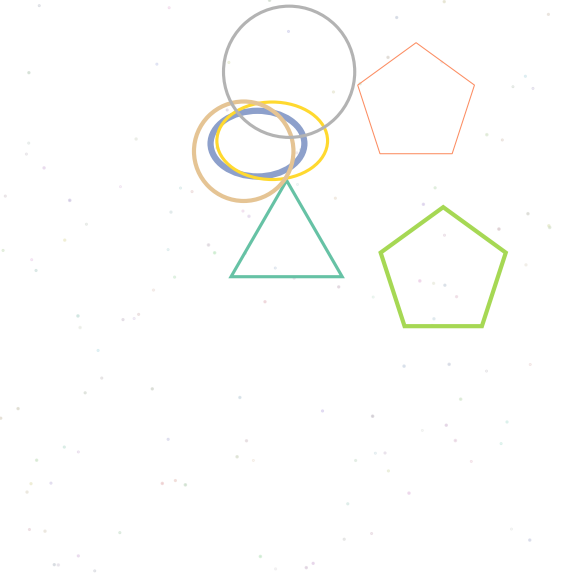[{"shape": "triangle", "thickness": 1.5, "radius": 0.56, "center": [0.496, 0.576]}, {"shape": "pentagon", "thickness": 0.5, "radius": 0.53, "center": [0.72, 0.819]}, {"shape": "oval", "thickness": 3, "radius": 0.41, "center": [0.446, 0.75]}, {"shape": "pentagon", "thickness": 2, "radius": 0.57, "center": [0.767, 0.526]}, {"shape": "oval", "thickness": 1.5, "radius": 0.48, "center": [0.471, 0.755]}, {"shape": "circle", "thickness": 2, "radius": 0.43, "center": [0.422, 0.737]}, {"shape": "circle", "thickness": 1.5, "radius": 0.57, "center": [0.501, 0.875]}]